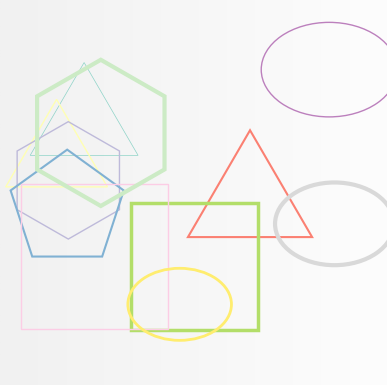[{"shape": "triangle", "thickness": 0.5, "radius": 0.8, "center": [0.217, 0.677]}, {"shape": "triangle", "thickness": 1, "radius": 0.76, "center": [0.146, 0.59]}, {"shape": "hexagon", "thickness": 1, "radius": 0.76, "center": [0.176, 0.532]}, {"shape": "triangle", "thickness": 1.5, "radius": 0.92, "center": [0.645, 0.477]}, {"shape": "pentagon", "thickness": 1.5, "radius": 0.77, "center": [0.173, 0.458]}, {"shape": "square", "thickness": 2.5, "radius": 0.82, "center": [0.503, 0.308]}, {"shape": "square", "thickness": 1, "radius": 0.94, "center": [0.244, 0.334]}, {"shape": "oval", "thickness": 3, "radius": 0.77, "center": [0.863, 0.419]}, {"shape": "oval", "thickness": 1, "radius": 0.88, "center": [0.85, 0.819]}, {"shape": "hexagon", "thickness": 3, "radius": 0.95, "center": [0.26, 0.655]}, {"shape": "oval", "thickness": 2, "radius": 0.67, "center": [0.464, 0.21]}]